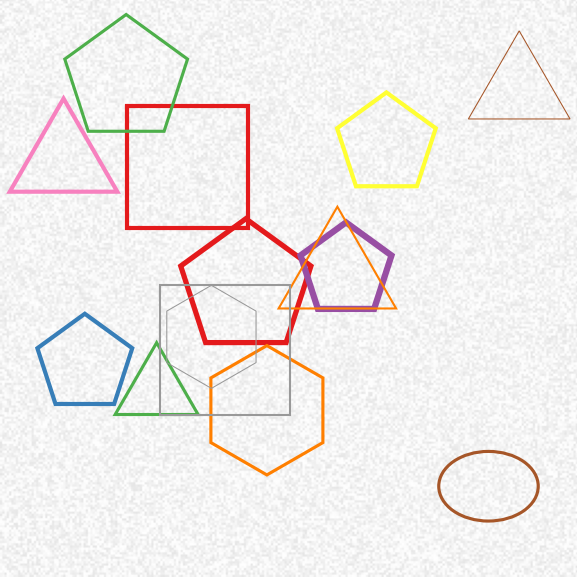[{"shape": "pentagon", "thickness": 2.5, "radius": 0.59, "center": [0.426, 0.502]}, {"shape": "square", "thickness": 2, "radius": 0.53, "center": [0.325, 0.71]}, {"shape": "pentagon", "thickness": 2, "radius": 0.43, "center": [0.147, 0.369]}, {"shape": "triangle", "thickness": 1.5, "radius": 0.41, "center": [0.271, 0.323]}, {"shape": "pentagon", "thickness": 1.5, "radius": 0.56, "center": [0.218, 0.862]}, {"shape": "pentagon", "thickness": 3, "radius": 0.41, "center": [0.599, 0.531]}, {"shape": "triangle", "thickness": 1, "radius": 0.59, "center": [0.584, 0.524]}, {"shape": "hexagon", "thickness": 1.5, "radius": 0.56, "center": [0.462, 0.289]}, {"shape": "pentagon", "thickness": 2, "radius": 0.45, "center": [0.669, 0.749]}, {"shape": "triangle", "thickness": 0.5, "radius": 0.51, "center": [0.899, 0.844]}, {"shape": "oval", "thickness": 1.5, "radius": 0.43, "center": [0.846, 0.157]}, {"shape": "triangle", "thickness": 2, "radius": 0.54, "center": [0.11, 0.721]}, {"shape": "square", "thickness": 1, "radius": 0.56, "center": [0.39, 0.394]}, {"shape": "hexagon", "thickness": 0.5, "radius": 0.45, "center": [0.366, 0.416]}]